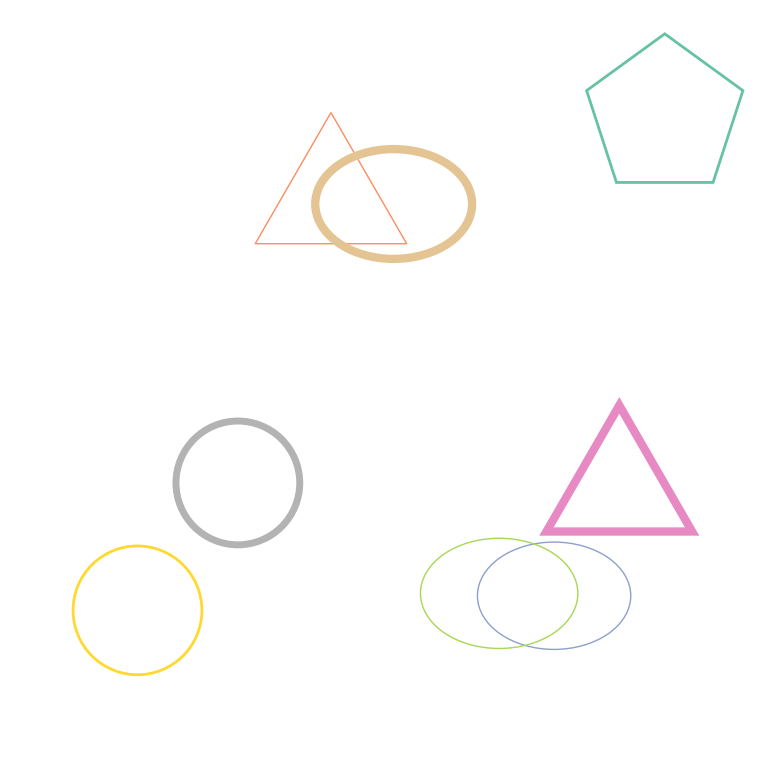[{"shape": "pentagon", "thickness": 1, "radius": 0.53, "center": [0.863, 0.849]}, {"shape": "triangle", "thickness": 0.5, "radius": 0.57, "center": [0.43, 0.74]}, {"shape": "oval", "thickness": 0.5, "radius": 0.5, "center": [0.72, 0.226]}, {"shape": "triangle", "thickness": 3, "radius": 0.55, "center": [0.804, 0.364]}, {"shape": "oval", "thickness": 0.5, "radius": 0.51, "center": [0.648, 0.229]}, {"shape": "circle", "thickness": 1, "radius": 0.42, "center": [0.179, 0.207]}, {"shape": "oval", "thickness": 3, "radius": 0.51, "center": [0.511, 0.735]}, {"shape": "circle", "thickness": 2.5, "radius": 0.4, "center": [0.309, 0.373]}]